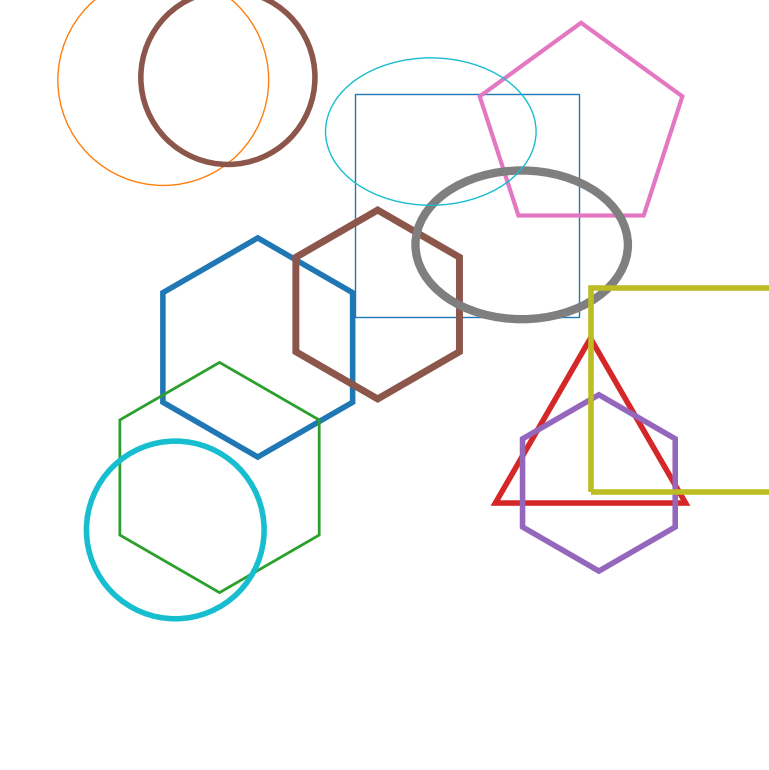[{"shape": "hexagon", "thickness": 2, "radius": 0.71, "center": [0.335, 0.549]}, {"shape": "square", "thickness": 0.5, "radius": 0.73, "center": [0.606, 0.733]}, {"shape": "circle", "thickness": 0.5, "radius": 0.68, "center": [0.212, 0.896]}, {"shape": "hexagon", "thickness": 1, "radius": 0.75, "center": [0.285, 0.38]}, {"shape": "triangle", "thickness": 2, "radius": 0.71, "center": [0.767, 0.418]}, {"shape": "hexagon", "thickness": 2, "radius": 0.57, "center": [0.778, 0.373]}, {"shape": "circle", "thickness": 2, "radius": 0.57, "center": [0.296, 0.899]}, {"shape": "hexagon", "thickness": 2.5, "radius": 0.61, "center": [0.49, 0.605]}, {"shape": "pentagon", "thickness": 1.5, "radius": 0.69, "center": [0.755, 0.832]}, {"shape": "oval", "thickness": 3, "radius": 0.69, "center": [0.678, 0.682]}, {"shape": "square", "thickness": 2, "radius": 0.66, "center": [0.9, 0.493]}, {"shape": "circle", "thickness": 2, "radius": 0.58, "center": [0.228, 0.312]}, {"shape": "oval", "thickness": 0.5, "radius": 0.68, "center": [0.559, 0.829]}]